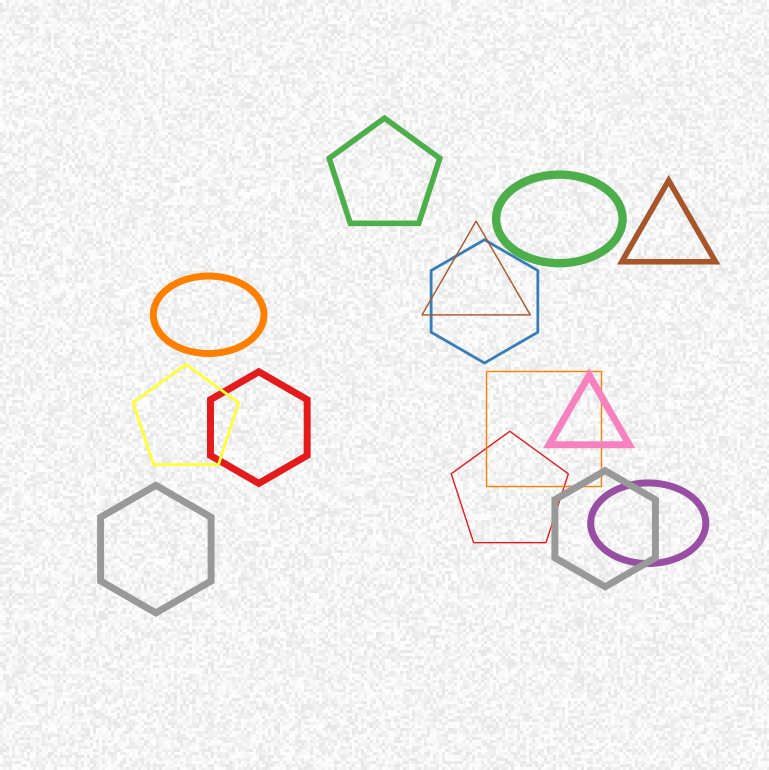[{"shape": "hexagon", "thickness": 2.5, "radius": 0.36, "center": [0.336, 0.445]}, {"shape": "pentagon", "thickness": 0.5, "radius": 0.4, "center": [0.662, 0.36]}, {"shape": "hexagon", "thickness": 1, "radius": 0.4, "center": [0.629, 0.609]}, {"shape": "oval", "thickness": 3, "radius": 0.41, "center": [0.726, 0.716]}, {"shape": "pentagon", "thickness": 2, "radius": 0.38, "center": [0.499, 0.771]}, {"shape": "oval", "thickness": 2.5, "radius": 0.37, "center": [0.842, 0.32]}, {"shape": "square", "thickness": 0.5, "radius": 0.37, "center": [0.706, 0.443]}, {"shape": "oval", "thickness": 2.5, "radius": 0.36, "center": [0.271, 0.591]}, {"shape": "pentagon", "thickness": 1, "radius": 0.36, "center": [0.241, 0.455]}, {"shape": "triangle", "thickness": 2, "radius": 0.35, "center": [0.868, 0.695]}, {"shape": "triangle", "thickness": 0.5, "radius": 0.41, "center": [0.618, 0.632]}, {"shape": "triangle", "thickness": 2.5, "radius": 0.3, "center": [0.765, 0.452]}, {"shape": "hexagon", "thickness": 2.5, "radius": 0.38, "center": [0.786, 0.313]}, {"shape": "hexagon", "thickness": 2.5, "radius": 0.41, "center": [0.202, 0.287]}]